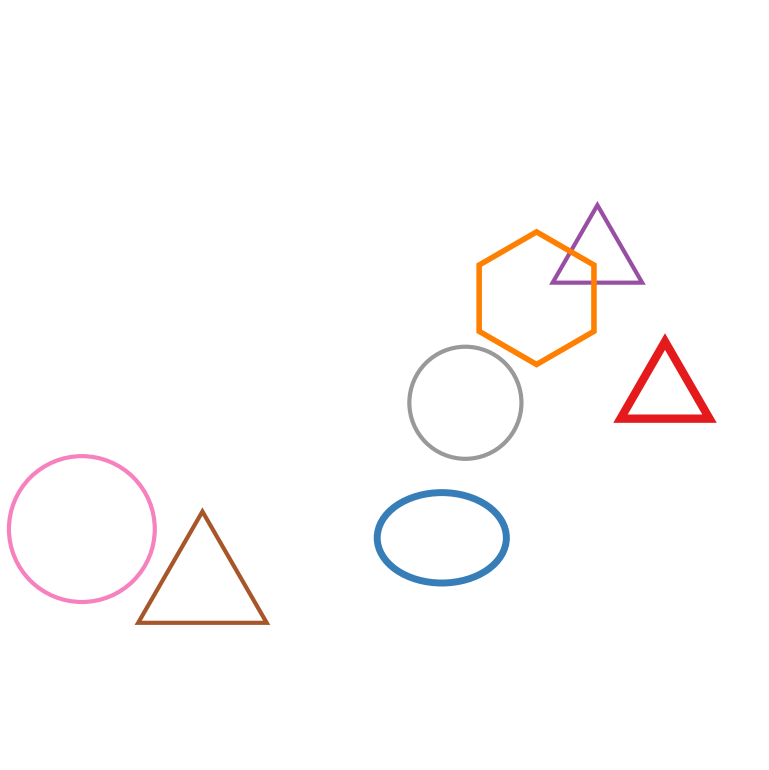[{"shape": "triangle", "thickness": 3, "radius": 0.33, "center": [0.864, 0.49]}, {"shape": "oval", "thickness": 2.5, "radius": 0.42, "center": [0.574, 0.302]}, {"shape": "triangle", "thickness": 1.5, "radius": 0.34, "center": [0.776, 0.666]}, {"shape": "hexagon", "thickness": 2, "radius": 0.43, "center": [0.697, 0.613]}, {"shape": "triangle", "thickness": 1.5, "radius": 0.48, "center": [0.263, 0.239]}, {"shape": "circle", "thickness": 1.5, "radius": 0.47, "center": [0.106, 0.313]}, {"shape": "circle", "thickness": 1.5, "radius": 0.36, "center": [0.604, 0.477]}]